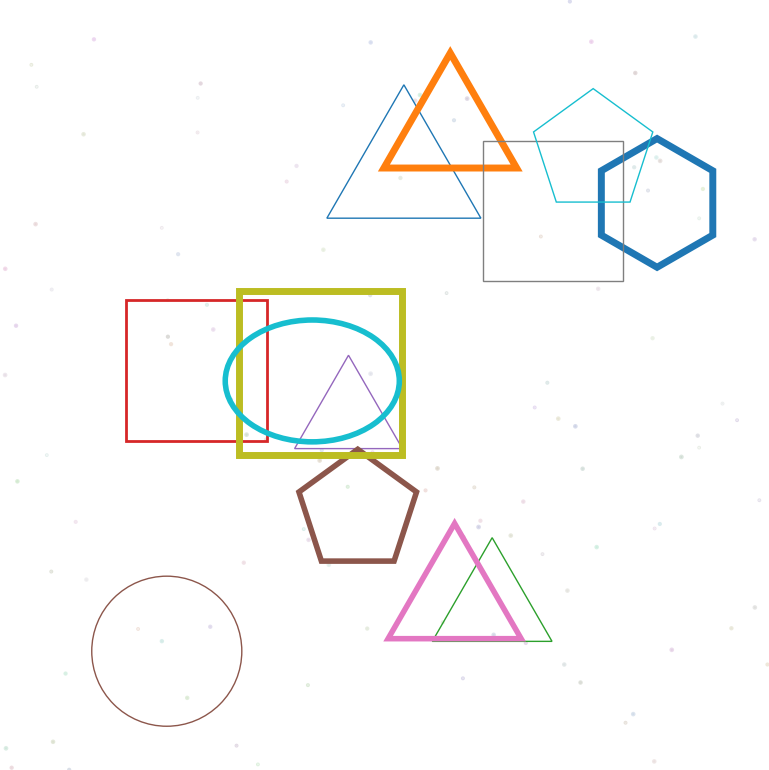[{"shape": "triangle", "thickness": 0.5, "radius": 0.58, "center": [0.525, 0.774]}, {"shape": "hexagon", "thickness": 2.5, "radius": 0.42, "center": [0.853, 0.736]}, {"shape": "triangle", "thickness": 2.5, "radius": 0.5, "center": [0.585, 0.832]}, {"shape": "triangle", "thickness": 0.5, "radius": 0.45, "center": [0.639, 0.212]}, {"shape": "square", "thickness": 1, "radius": 0.46, "center": [0.255, 0.519]}, {"shape": "triangle", "thickness": 0.5, "radius": 0.4, "center": [0.453, 0.458]}, {"shape": "circle", "thickness": 0.5, "radius": 0.49, "center": [0.217, 0.154]}, {"shape": "pentagon", "thickness": 2, "radius": 0.4, "center": [0.465, 0.336]}, {"shape": "triangle", "thickness": 2, "radius": 0.5, "center": [0.59, 0.22]}, {"shape": "square", "thickness": 0.5, "radius": 0.45, "center": [0.718, 0.725]}, {"shape": "square", "thickness": 2.5, "radius": 0.53, "center": [0.417, 0.516]}, {"shape": "oval", "thickness": 2, "radius": 0.57, "center": [0.406, 0.505]}, {"shape": "pentagon", "thickness": 0.5, "radius": 0.41, "center": [0.77, 0.803]}]